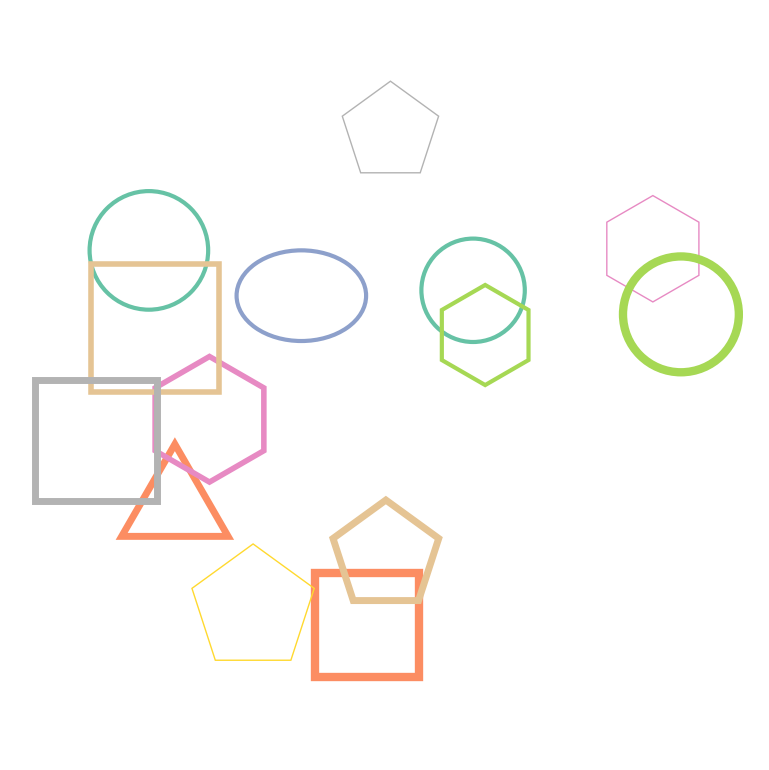[{"shape": "circle", "thickness": 1.5, "radius": 0.34, "center": [0.614, 0.623]}, {"shape": "circle", "thickness": 1.5, "radius": 0.39, "center": [0.193, 0.675]}, {"shape": "square", "thickness": 3, "radius": 0.34, "center": [0.477, 0.188]}, {"shape": "triangle", "thickness": 2.5, "radius": 0.4, "center": [0.227, 0.343]}, {"shape": "oval", "thickness": 1.5, "radius": 0.42, "center": [0.391, 0.616]}, {"shape": "hexagon", "thickness": 2, "radius": 0.41, "center": [0.272, 0.455]}, {"shape": "hexagon", "thickness": 0.5, "radius": 0.35, "center": [0.848, 0.677]}, {"shape": "hexagon", "thickness": 1.5, "radius": 0.32, "center": [0.63, 0.565]}, {"shape": "circle", "thickness": 3, "radius": 0.38, "center": [0.884, 0.592]}, {"shape": "pentagon", "thickness": 0.5, "radius": 0.42, "center": [0.329, 0.21]}, {"shape": "square", "thickness": 2, "radius": 0.41, "center": [0.201, 0.574]}, {"shape": "pentagon", "thickness": 2.5, "radius": 0.36, "center": [0.501, 0.278]}, {"shape": "square", "thickness": 2.5, "radius": 0.39, "center": [0.125, 0.428]}, {"shape": "pentagon", "thickness": 0.5, "radius": 0.33, "center": [0.507, 0.829]}]